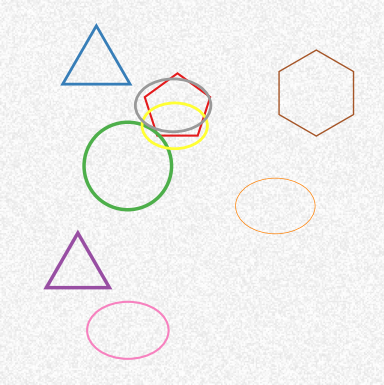[{"shape": "pentagon", "thickness": 1.5, "radius": 0.45, "center": [0.461, 0.72]}, {"shape": "triangle", "thickness": 2, "radius": 0.51, "center": [0.25, 0.832]}, {"shape": "circle", "thickness": 2.5, "radius": 0.57, "center": [0.332, 0.569]}, {"shape": "triangle", "thickness": 2.5, "radius": 0.47, "center": [0.202, 0.3]}, {"shape": "oval", "thickness": 0.5, "radius": 0.52, "center": [0.715, 0.465]}, {"shape": "oval", "thickness": 2, "radius": 0.42, "center": [0.454, 0.673]}, {"shape": "hexagon", "thickness": 1, "radius": 0.56, "center": [0.822, 0.758]}, {"shape": "oval", "thickness": 1.5, "radius": 0.53, "center": [0.332, 0.142]}, {"shape": "oval", "thickness": 2, "radius": 0.49, "center": [0.45, 0.726]}]